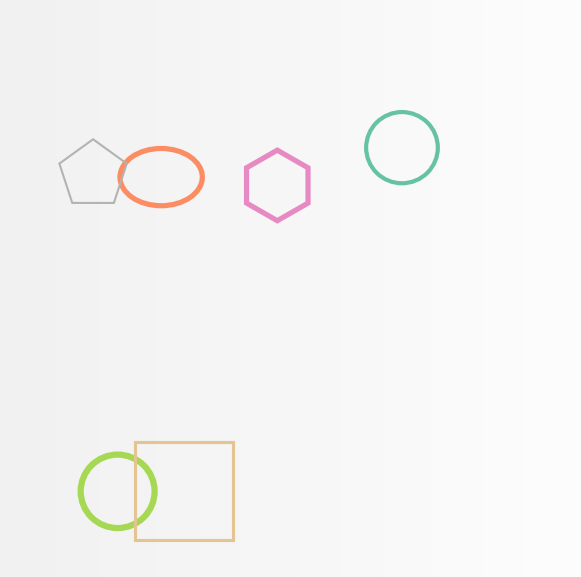[{"shape": "circle", "thickness": 2, "radius": 0.31, "center": [0.692, 0.743]}, {"shape": "oval", "thickness": 2.5, "radius": 0.35, "center": [0.277, 0.692]}, {"shape": "hexagon", "thickness": 2.5, "radius": 0.31, "center": [0.477, 0.678]}, {"shape": "circle", "thickness": 3, "radius": 0.32, "center": [0.202, 0.148]}, {"shape": "square", "thickness": 1.5, "radius": 0.42, "center": [0.316, 0.149]}, {"shape": "pentagon", "thickness": 1, "radius": 0.3, "center": [0.16, 0.697]}]